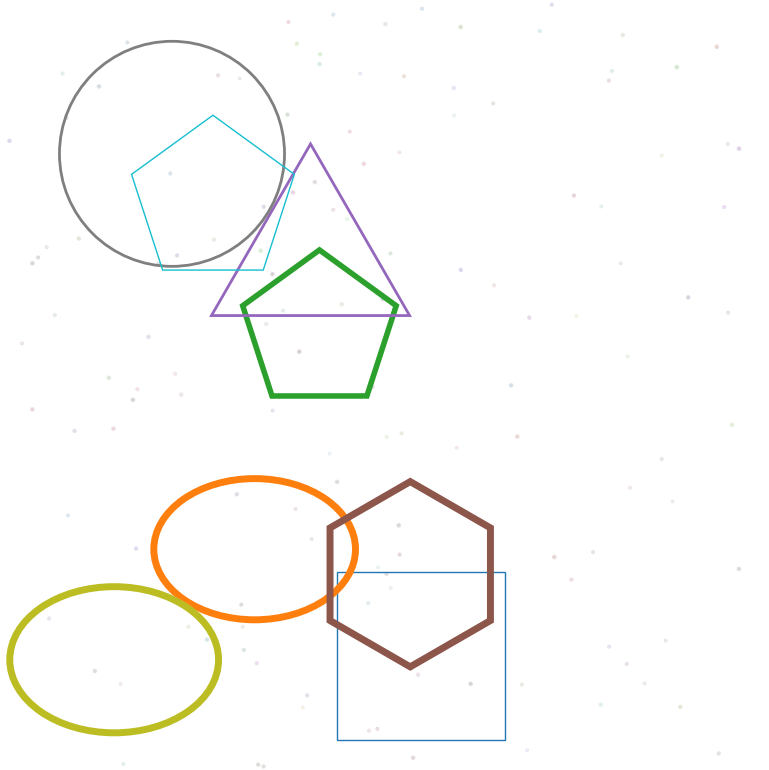[{"shape": "square", "thickness": 0.5, "radius": 0.55, "center": [0.546, 0.148]}, {"shape": "oval", "thickness": 2.5, "radius": 0.65, "center": [0.331, 0.287]}, {"shape": "pentagon", "thickness": 2, "radius": 0.52, "center": [0.415, 0.571]}, {"shape": "triangle", "thickness": 1, "radius": 0.74, "center": [0.403, 0.664]}, {"shape": "hexagon", "thickness": 2.5, "radius": 0.6, "center": [0.533, 0.254]}, {"shape": "circle", "thickness": 1, "radius": 0.73, "center": [0.223, 0.8]}, {"shape": "oval", "thickness": 2.5, "radius": 0.68, "center": [0.148, 0.143]}, {"shape": "pentagon", "thickness": 0.5, "radius": 0.56, "center": [0.277, 0.739]}]